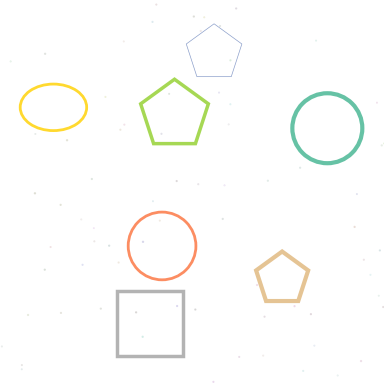[{"shape": "circle", "thickness": 3, "radius": 0.45, "center": [0.85, 0.667]}, {"shape": "circle", "thickness": 2, "radius": 0.44, "center": [0.421, 0.361]}, {"shape": "pentagon", "thickness": 0.5, "radius": 0.38, "center": [0.556, 0.862]}, {"shape": "pentagon", "thickness": 2.5, "radius": 0.46, "center": [0.453, 0.702]}, {"shape": "oval", "thickness": 2, "radius": 0.43, "center": [0.139, 0.721]}, {"shape": "pentagon", "thickness": 3, "radius": 0.36, "center": [0.733, 0.276]}, {"shape": "square", "thickness": 2.5, "radius": 0.43, "center": [0.39, 0.16]}]